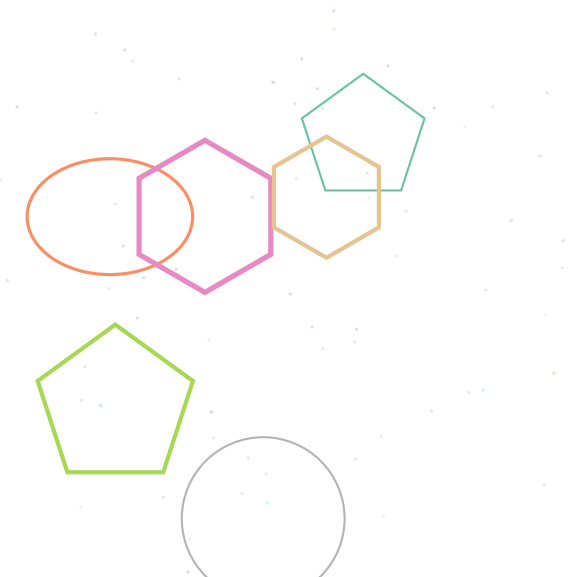[{"shape": "pentagon", "thickness": 1, "radius": 0.56, "center": [0.629, 0.76]}, {"shape": "oval", "thickness": 1.5, "radius": 0.72, "center": [0.19, 0.624]}, {"shape": "hexagon", "thickness": 2.5, "radius": 0.66, "center": [0.355, 0.624]}, {"shape": "pentagon", "thickness": 2, "radius": 0.71, "center": [0.2, 0.296]}, {"shape": "hexagon", "thickness": 2, "radius": 0.52, "center": [0.565, 0.658]}, {"shape": "circle", "thickness": 1, "radius": 0.7, "center": [0.456, 0.101]}]